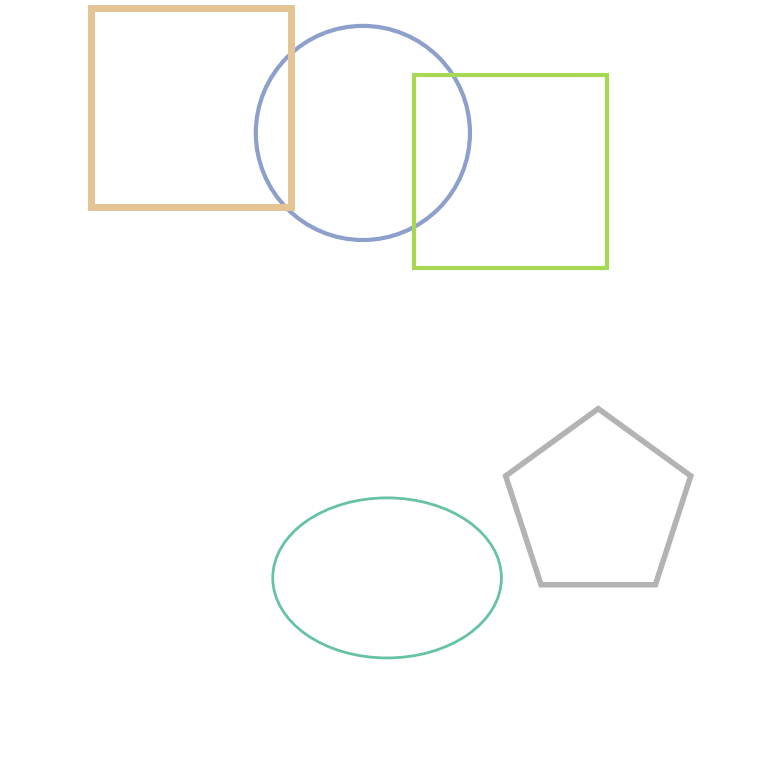[{"shape": "oval", "thickness": 1, "radius": 0.74, "center": [0.503, 0.249]}, {"shape": "circle", "thickness": 1.5, "radius": 0.7, "center": [0.471, 0.827]}, {"shape": "square", "thickness": 1.5, "radius": 0.63, "center": [0.663, 0.777]}, {"shape": "square", "thickness": 2.5, "radius": 0.65, "center": [0.248, 0.86]}, {"shape": "pentagon", "thickness": 2, "radius": 0.63, "center": [0.777, 0.343]}]